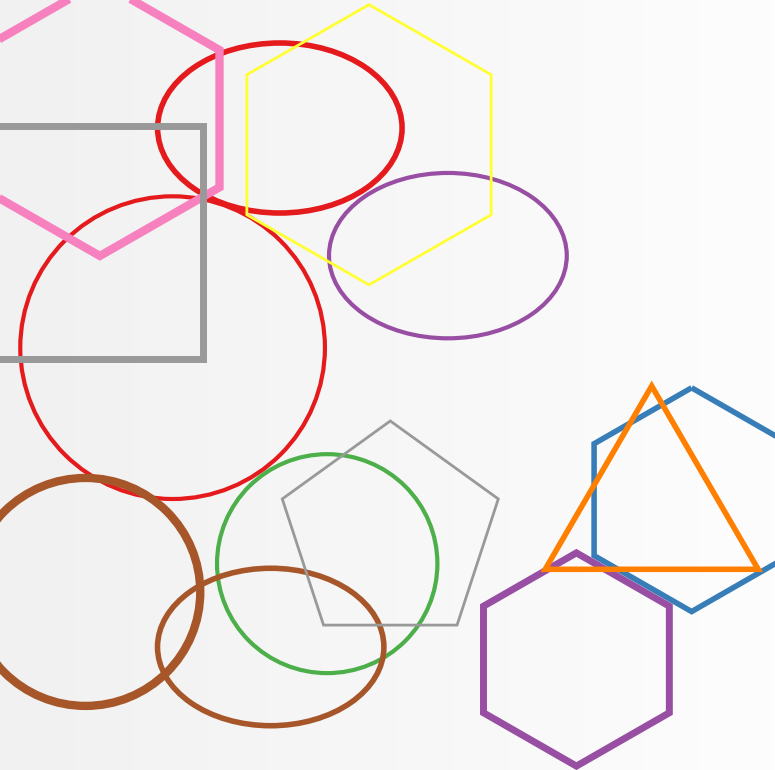[{"shape": "oval", "thickness": 2, "radius": 0.79, "center": [0.361, 0.834]}, {"shape": "circle", "thickness": 1.5, "radius": 0.98, "center": [0.223, 0.549]}, {"shape": "hexagon", "thickness": 2, "radius": 0.73, "center": [0.892, 0.351]}, {"shape": "circle", "thickness": 1.5, "radius": 0.71, "center": [0.422, 0.268]}, {"shape": "hexagon", "thickness": 2.5, "radius": 0.69, "center": [0.744, 0.144]}, {"shape": "oval", "thickness": 1.5, "radius": 0.77, "center": [0.578, 0.668]}, {"shape": "triangle", "thickness": 2, "radius": 0.79, "center": [0.841, 0.34]}, {"shape": "hexagon", "thickness": 1, "radius": 0.91, "center": [0.476, 0.812]}, {"shape": "oval", "thickness": 2, "radius": 0.73, "center": [0.349, 0.16]}, {"shape": "circle", "thickness": 3, "radius": 0.74, "center": [0.11, 0.231]}, {"shape": "hexagon", "thickness": 3, "radius": 0.89, "center": [0.129, 0.846]}, {"shape": "square", "thickness": 2.5, "radius": 0.76, "center": [0.111, 0.685]}, {"shape": "pentagon", "thickness": 1, "radius": 0.73, "center": [0.504, 0.307]}]